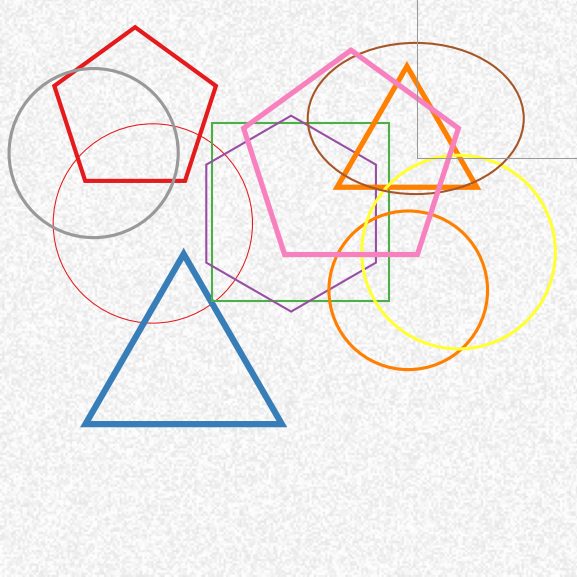[{"shape": "pentagon", "thickness": 2, "radius": 0.74, "center": [0.234, 0.805]}, {"shape": "circle", "thickness": 0.5, "radius": 0.86, "center": [0.265, 0.612]}, {"shape": "triangle", "thickness": 3, "radius": 0.98, "center": [0.318, 0.363]}, {"shape": "square", "thickness": 1, "radius": 0.77, "center": [0.52, 0.632]}, {"shape": "hexagon", "thickness": 1, "radius": 0.85, "center": [0.504, 0.629]}, {"shape": "triangle", "thickness": 2.5, "radius": 0.7, "center": [0.705, 0.745]}, {"shape": "circle", "thickness": 1.5, "radius": 0.69, "center": [0.707, 0.496]}, {"shape": "circle", "thickness": 1.5, "radius": 0.84, "center": [0.794, 0.563]}, {"shape": "oval", "thickness": 1, "radius": 0.94, "center": [0.72, 0.794]}, {"shape": "pentagon", "thickness": 2.5, "radius": 0.98, "center": [0.608, 0.717]}, {"shape": "square", "thickness": 0.5, "radius": 0.87, "center": [0.895, 0.9]}, {"shape": "circle", "thickness": 1.5, "radius": 0.73, "center": [0.162, 0.734]}]